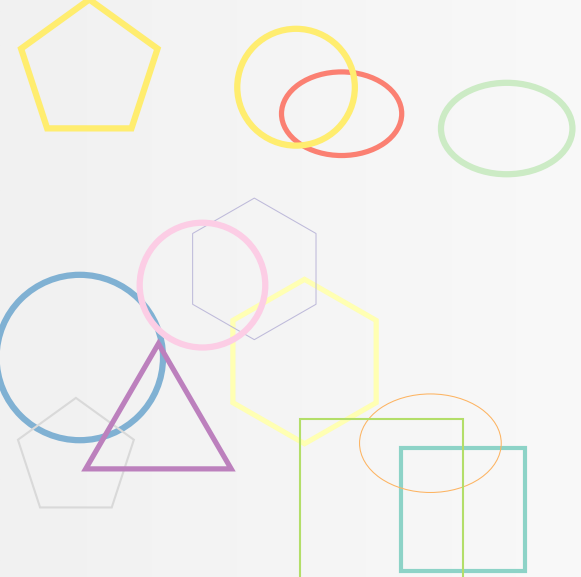[{"shape": "square", "thickness": 2, "radius": 0.53, "center": [0.797, 0.117]}, {"shape": "hexagon", "thickness": 2.5, "radius": 0.71, "center": [0.524, 0.373]}, {"shape": "hexagon", "thickness": 0.5, "radius": 0.61, "center": [0.438, 0.534]}, {"shape": "oval", "thickness": 2.5, "radius": 0.52, "center": [0.588, 0.802]}, {"shape": "circle", "thickness": 3, "radius": 0.72, "center": [0.137, 0.38]}, {"shape": "oval", "thickness": 0.5, "radius": 0.61, "center": [0.74, 0.232]}, {"shape": "square", "thickness": 1, "radius": 0.7, "center": [0.657, 0.133]}, {"shape": "circle", "thickness": 3, "radius": 0.54, "center": [0.348, 0.505]}, {"shape": "pentagon", "thickness": 1, "radius": 0.52, "center": [0.131, 0.205]}, {"shape": "triangle", "thickness": 2.5, "radius": 0.72, "center": [0.273, 0.259]}, {"shape": "oval", "thickness": 3, "radius": 0.57, "center": [0.872, 0.777]}, {"shape": "pentagon", "thickness": 3, "radius": 0.62, "center": [0.154, 0.877]}, {"shape": "circle", "thickness": 3, "radius": 0.51, "center": [0.509, 0.848]}]